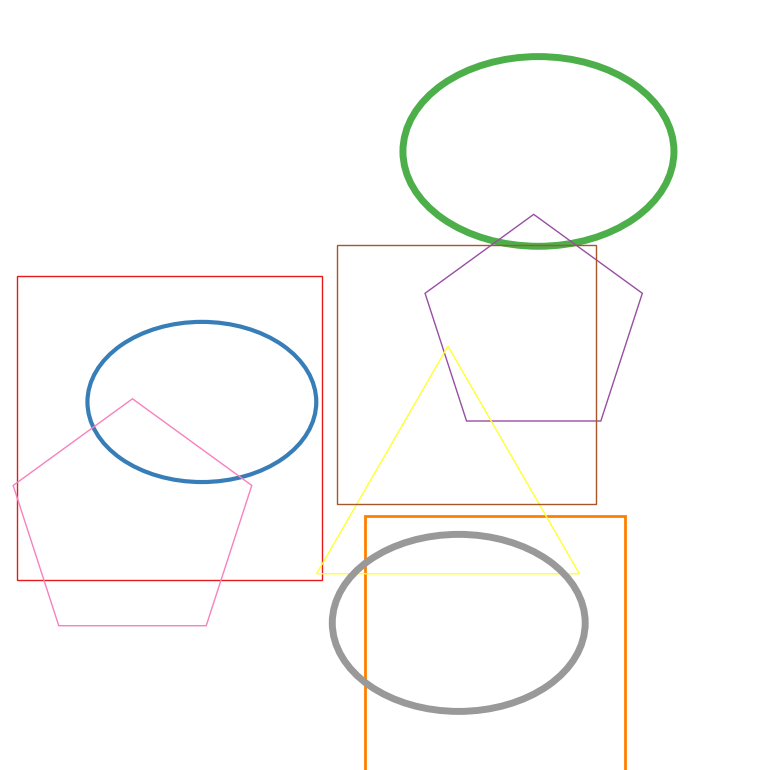[{"shape": "square", "thickness": 0.5, "radius": 0.99, "center": [0.22, 0.444]}, {"shape": "oval", "thickness": 1.5, "radius": 0.74, "center": [0.262, 0.478]}, {"shape": "oval", "thickness": 2.5, "radius": 0.88, "center": [0.699, 0.803]}, {"shape": "pentagon", "thickness": 0.5, "radius": 0.74, "center": [0.693, 0.573]}, {"shape": "square", "thickness": 1, "radius": 0.85, "center": [0.643, 0.16]}, {"shape": "triangle", "thickness": 0.5, "radius": 0.99, "center": [0.582, 0.353]}, {"shape": "square", "thickness": 0.5, "radius": 0.84, "center": [0.606, 0.514]}, {"shape": "pentagon", "thickness": 0.5, "radius": 0.81, "center": [0.172, 0.319]}, {"shape": "oval", "thickness": 2.5, "radius": 0.82, "center": [0.596, 0.191]}]